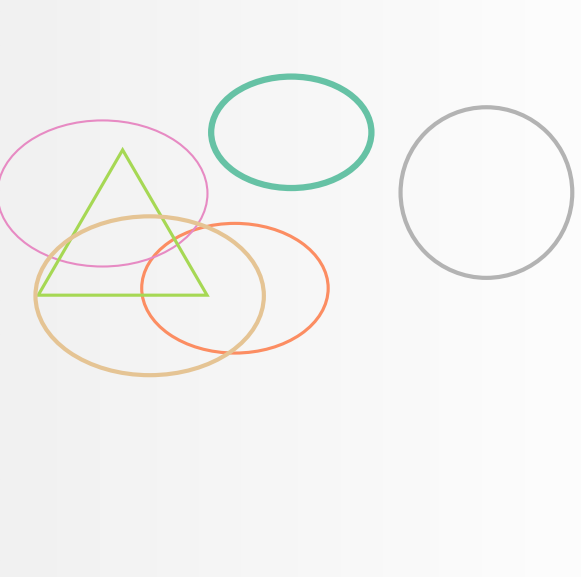[{"shape": "oval", "thickness": 3, "radius": 0.69, "center": [0.501, 0.77]}, {"shape": "oval", "thickness": 1.5, "radius": 0.8, "center": [0.404, 0.5]}, {"shape": "oval", "thickness": 1, "radius": 0.9, "center": [0.176, 0.664]}, {"shape": "triangle", "thickness": 1.5, "radius": 0.84, "center": [0.211, 0.572]}, {"shape": "oval", "thickness": 2, "radius": 0.98, "center": [0.257, 0.487]}, {"shape": "circle", "thickness": 2, "radius": 0.74, "center": [0.837, 0.666]}]